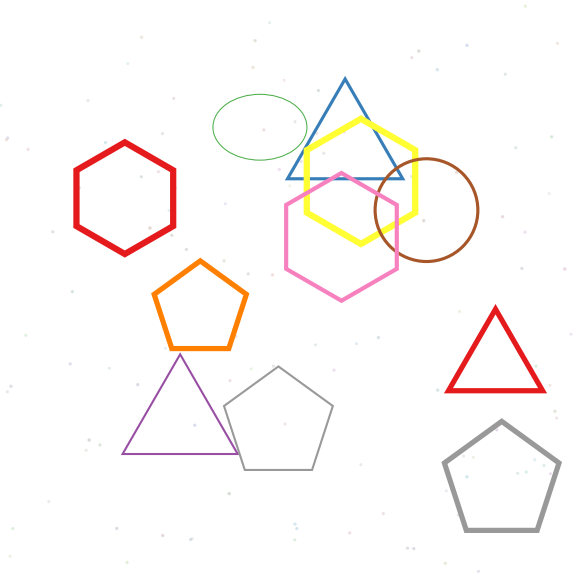[{"shape": "triangle", "thickness": 2.5, "radius": 0.47, "center": [0.858, 0.37]}, {"shape": "hexagon", "thickness": 3, "radius": 0.48, "center": [0.216, 0.656]}, {"shape": "triangle", "thickness": 1.5, "radius": 0.58, "center": [0.598, 0.747]}, {"shape": "oval", "thickness": 0.5, "radius": 0.41, "center": [0.45, 0.779]}, {"shape": "triangle", "thickness": 1, "radius": 0.58, "center": [0.312, 0.271]}, {"shape": "pentagon", "thickness": 2.5, "radius": 0.42, "center": [0.347, 0.463]}, {"shape": "hexagon", "thickness": 3, "radius": 0.54, "center": [0.625, 0.685]}, {"shape": "circle", "thickness": 1.5, "radius": 0.44, "center": [0.739, 0.635]}, {"shape": "hexagon", "thickness": 2, "radius": 0.55, "center": [0.591, 0.589]}, {"shape": "pentagon", "thickness": 1, "radius": 0.5, "center": [0.482, 0.266]}, {"shape": "pentagon", "thickness": 2.5, "radius": 0.52, "center": [0.869, 0.165]}]